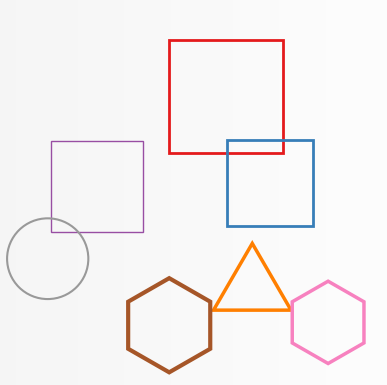[{"shape": "square", "thickness": 2, "radius": 0.73, "center": [0.584, 0.749]}, {"shape": "square", "thickness": 2, "radius": 0.56, "center": [0.697, 0.524]}, {"shape": "square", "thickness": 1, "radius": 0.59, "center": [0.251, 0.515]}, {"shape": "triangle", "thickness": 2.5, "radius": 0.58, "center": [0.651, 0.252]}, {"shape": "hexagon", "thickness": 3, "radius": 0.61, "center": [0.437, 0.155]}, {"shape": "hexagon", "thickness": 2.5, "radius": 0.53, "center": [0.847, 0.163]}, {"shape": "circle", "thickness": 1.5, "radius": 0.52, "center": [0.123, 0.328]}]